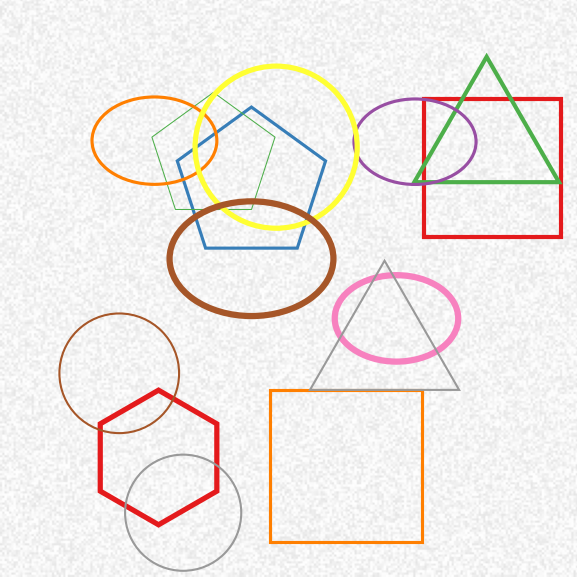[{"shape": "square", "thickness": 2, "radius": 0.59, "center": [0.853, 0.708]}, {"shape": "hexagon", "thickness": 2.5, "radius": 0.58, "center": [0.275, 0.207]}, {"shape": "pentagon", "thickness": 1.5, "radius": 0.68, "center": [0.435, 0.679]}, {"shape": "triangle", "thickness": 2, "radius": 0.72, "center": [0.843, 0.756]}, {"shape": "pentagon", "thickness": 0.5, "radius": 0.56, "center": [0.37, 0.727]}, {"shape": "oval", "thickness": 1.5, "radius": 0.53, "center": [0.719, 0.754]}, {"shape": "square", "thickness": 1.5, "radius": 0.66, "center": [0.599, 0.192]}, {"shape": "oval", "thickness": 1.5, "radius": 0.54, "center": [0.267, 0.756]}, {"shape": "circle", "thickness": 2.5, "radius": 0.7, "center": [0.478, 0.744]}, {"shape": "circle", "thickness": 1, "radius": 0.52, "center": [0.206, 0.353]}, {"shape": "oval", "thickness": 3, "radius": 0.71, "center": [0.436, 0.551]}, {"shape": "oval", "thickness": 3, "radius": 0.53, "center": [0.687, 0.448]}, {"shape": "circle", "thickness": 1, "radius": 0.5, "center": [0.317, 0.111]}, {"shape": "triangle", "thickness": 1, "radius": 0.75, "center": [0.666, 0.399]}]